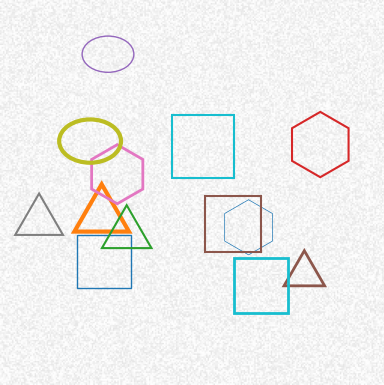[{"shape": "hexagon", "thickness": 0.5, "radius": 0.36, "center": [0.646, 0.41]}, {"shape": "square", "thickness": 1, "radius": 0.35, "center": [0.271, 0.321]}, {"shape": "triangle", "thickness": 3, "radius": 0.41, "center": [0.264, 0.439]}, {"shape": "triangle", "thickness": 1.5, "radius": 0.37, "center": [0.329, 0.393]}, {"shape": "hexagon", "thickness": 1.5, "radius": 0.42, "center": [0.832, 0.625]}, {"shape": "oval", "thickness": 1, "radius": 0.34, "center": [0.28, 0.859]}, {"shape": "triangle", "thickness": 2, "radius": 0.3, "center": [0.79, 0.288]}, {"shape": "square", "thickness": 1.5, "radius": 0.36, "center": [0.606, 0.419]}, {"shape": "hexagon", "thickness": 2, "radius": 0.38, "center": [0.305, 0.547]}, {"shape": "triangle", "thickness": 1.5, "radius": 0.36, "center": [0.101, 0.426]}, {"shape": "oval", "thickness": 3, "radius": 0.4, "center": [0.234, 0.634]}, {"shape": "square", "thickness": 2, "radius": 0.35, "center": [0.678, 0.259]}, {"shape": "square", "thickness": 1.5, "radius": 0.41, "center": [0.527, 0.619]}]